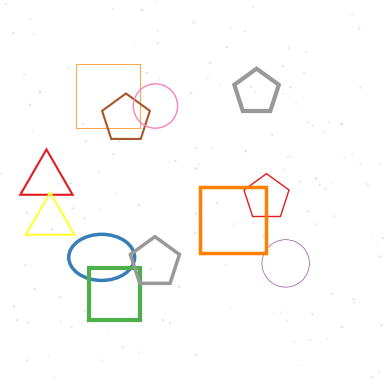[{"shape": "pentagon", "thickness": 1, "radius": 0.31, "center": [0.692, 0.487]}, {"shape": "triangle", "thickness": 1.5, "radius": 0.39, "center": [0.121, 0.533]}, {"shape": "oval", "thickness": 2.5, "radius": 0.43, "center": [0.264, 0.332]}, {"shape": "square", "thickness": 3, "radius": 0.33, "center": [0.297, 0.236]}, {"shape": "circle", "thickness": 0.5, "radius": 0.31, "center": [0.742, 0.316]}, {"shape": "square", "thickness": 2.5, "radius": 0.43, "center": [0.606, 0.428]}, {"shape": "square", "thickness": 0.5, "radius": 0.42, "center": [0.281, 0.752]}, {"shape": "triangle", "thickness": 1.5, "radius": 0.36, "center": [0.13, 0.427]}, {"shape": "pentagon", "thickness": 1.5, "radius": 0.33, "center": [0.327, 0.692]}, {"shape": "circle", "thickness": 1, "radius": 0.29, "center": [0.404, 0.725]}, {"shape": "pentagon", "thickness": 2.5, "radius": 0.34, "center": [0.402, 0.318]}, {"shape": "pentagon", "thickness": 3, "radius": 0.3, "center": [0.666, 0.761]}]